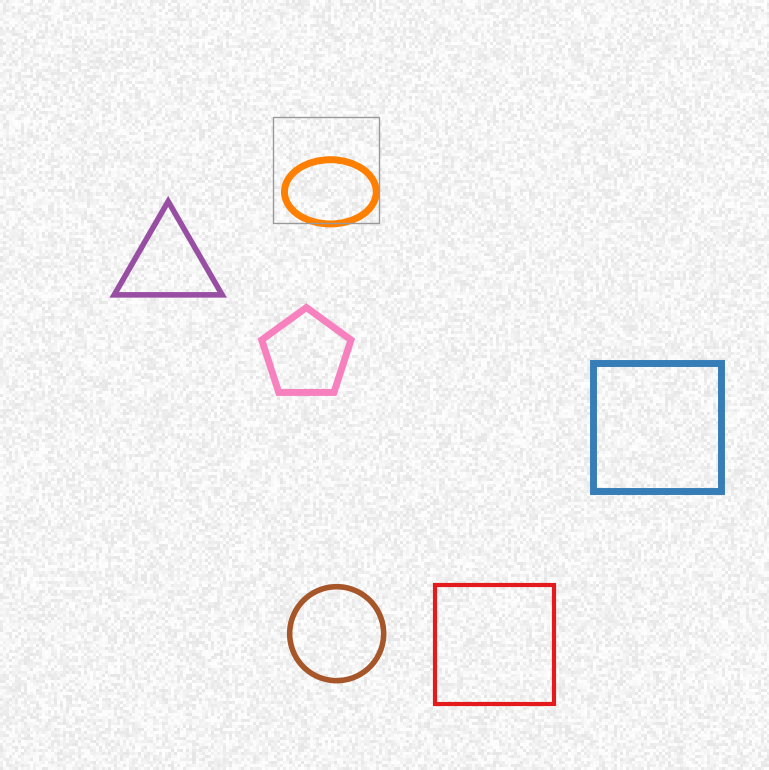[{"shape": "square", "thickness": 1.5, "radius": 0.39, "center": [0.642, 0.163]}, {"shape": "square", "thickness": 2.5, "radius": 0.42, "center": [0.854, 0.445]}, {"shape": "triangle", "thickness": 2, "radius": 0.4, "center": [0.218, 0.658]}, {"shape": "oval", "thickness": 2.5, "radius": 0.3, "center": [0.429, 0.751]}, {"shape": "circle", "thickness": 2, "radius": 0.31, "center": [0.437, 0.177]}, {"shape": "pentagon", "thickness": 2.5, "radius": 0.3, "center": [0.398, 0.54]}, {"shape": "square", "thickness": 0.5, "radius": 0.35, "center": [0.423, 0.78]}]